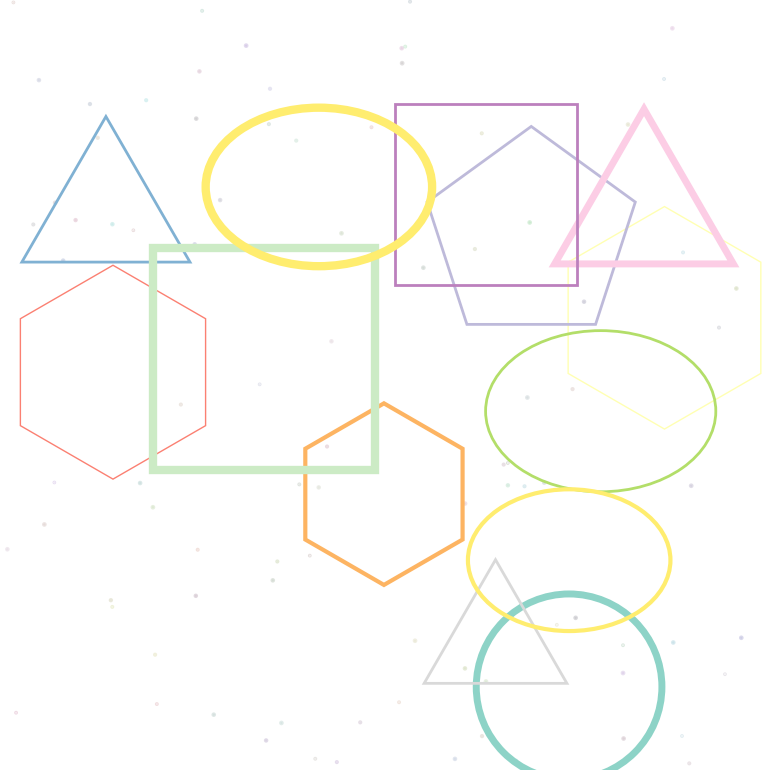[{"shape": "circle", "thickness": 2.5, "radius": 0.6, "center": [0.739, 0.108]}, {"shape": "hexagon", "thickness": 0.5, "radius": 0.72, "center": [0.863, 0.587]}, {"shape": "pentagon", "thickness": 1, "radius": 0.71, "center": [0.69, 0.694]}, {"shape": "hexagon", "thickness": 0.5, "radius": 0.69, "center": [0.147, 0.517]}, {"shape": "triangle", "thickness": 1, "radius": 0.63, "center": [0.138, 0.723]}, {"shape": "hexagon", "thickness": 1.5, "radius": 0.59, "center": [0.499, 0.358]}, {"shape": "oval", "thickness": 1, "radius": 0.75, "center": [0.78, 0.466]}, {"shape": "triangle", "thickness": 2.5, "radius": 0.67, "center": [0.836, 0.724]}, {"shape": "triangle", "thickness": 1, "radius": 0.54, "center": [0.644, 0.166]}, {"shape": "square", "thickness": 1, "radius": 0.59, "center": [0.631, 0.748]}, {"shape": "square", "thickness": 3, "radius": 0.72, "center": [0.343, 0.534]}, {"shape": "oval", "thickness": 1.5, "radius": 0.66, "center": [0.739, 0.273]}, {"shape": "oval", "thickness": 3, "radius": 0.74, "center": [0.414, 0.757]}]